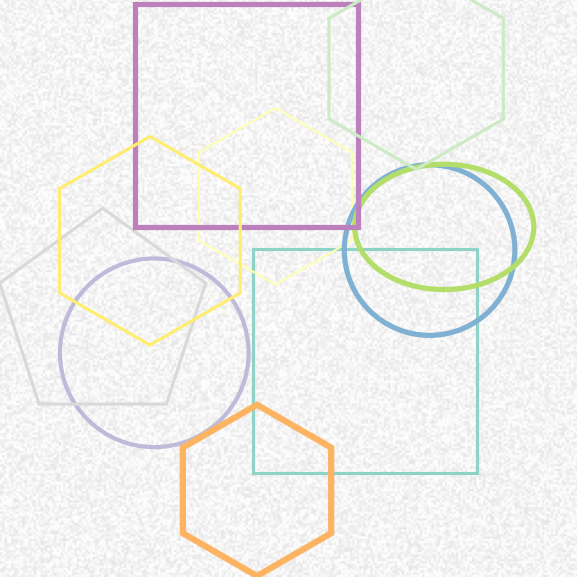[{"shape": "square", "thickness": 1.5, "radius": 0.97, "center": [0.633, 0.374]}, {"shape": "hexagon", "thickness": 1, "radius": 0.76, "center": [0.477, 0.659]}, {"shape": "circle", "thickness": 2, "radius": 0.82, "center": [0.267, 0.388]}, {"shape": "circle", "thickness": 2.5, "radius": 0.74, "center": [0.744, 0.566]}, {"shape": "hexagon", "thickness": 3, "radius": 0.74, "center": [0.445, 0.15]}, {"shape": "oval", "thickness": 2.5, "radius": 0.78, "center": [0.769, 0.606]}, {"shape": "pentagon", "thickness": 1.5, "radius": 0.94, "center": [0.178, 0.451]}, {"shape": "square", "thickness": 2.5, "radius": 0.97, "center": [0.427, 0.799]}, {"shape": "hexagon", "thickness": 1.5, "radius": 0.87, "center": [0.721, 0.88]}, {"shape": "hexagon", "thickness": 1.5, "radius": 0.9, "center": [0.26, 0.582]}]